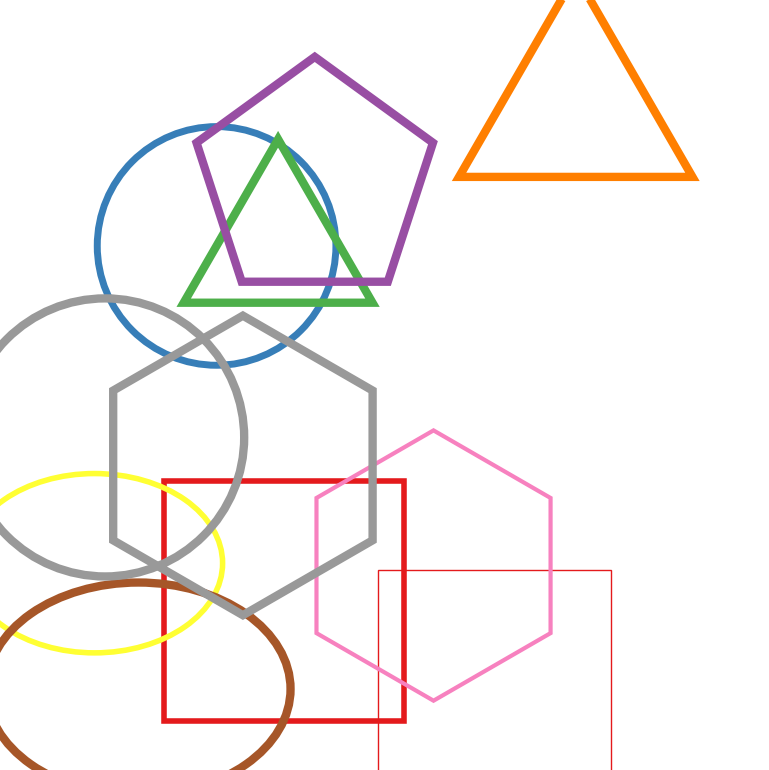[{"shape": "square", "thickness": 0.5, "radius": 0.76, "center": [0.643, 0.109]}, {"shape": "square", "thickness": 2, "radius": 0.78, "center": [0.368, 0.219]}, {"shape": "circle", "thickness": 2.5, "radius": 0.77, "center": [0.281, 0.681]}, {"shape": "triangle", "thickness": 3, "radius": 0.71, "center": [0.361, 0.678]}, {"shape": "pentagon", "thickness": 3, "radius": 0.81, "center": [0.409, 0.765]}, {"shape": "triangle", "thickness": 3, "radius": 0.88, "center": [0.748, 0.858]}, {"shape": "oval", "thickness": 2, "radius": 0.83, "center": [0.123, 0.269]}, {"shape": "oval", "thickness": 3, "radius": 0.99, "center": [0.18, 0.105]}, {"shape": "hexagon", "thickness": 1.5, "radius": 0.88, "center": [0.563, 0.266]}, {"shape": "circle", "thickness": 3, "radius": 0.9, "center": [0.137, 0.432]}, {"shape": "hexagon", "thickness": 3, "radius": 0.97, "center": [0.315, 0.396]}]